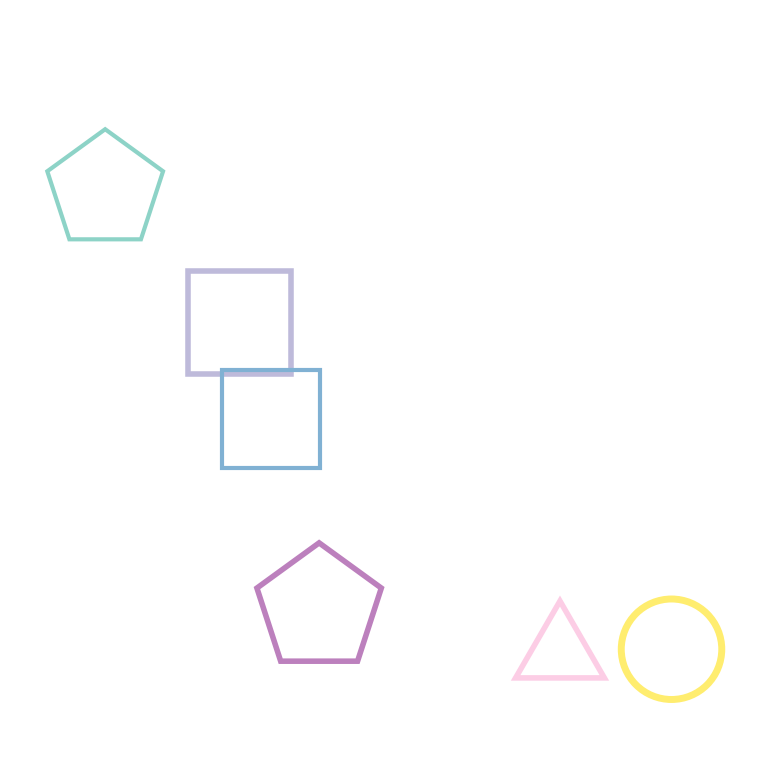[{"shape": "pentagon", "thickness": 1.5, "radius": 0.4, "center": [0.137, 0.753]}, {"shape": "square", "thickness": 2, "radius": 0.33, "center": [0.311, 0.582]}, {"shape": "square", "thickness": 1.5, "radius": 0.32, "center": [0.353, 0.456]}, {"shape": "triangle", "thickness": 2, "radius": 0.33, "center": [0.727, 0.153]}, {"shape": "pentagon", "thickness": 2, "radius": 0.42, "center": [0.414, 0.21]}, {"shape": "circle", "thickness": 2.5, "radius": 0.33, "center": [0.872, 0.157]}]